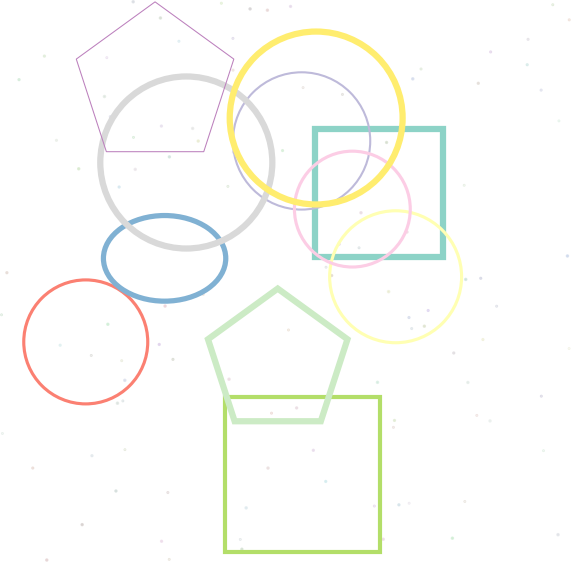[{"shape": "square", "thickness": 3, "radius": 0.56, "center": [0.657, 0.665]}, {"shape": "circle", "thickness": 1.5, "radius": 0.57, "center": [0.685, 0.52]}, {"shape": "circle", "thickness": 1, "radius": 0.59, "center": [0.522, 0.755]}, {"shape": "circle", "thickness": 1.5, "radius": 0.54, "center": [0.148, 0.407]}, {"shape": "oval", "thickness": 2.5, "radius": 0.53, "center": [0.285, 0.552]}, {"shape": "square", "thickness": 2, "radius": 0.67, "center": [0.523, 0.177]}, {"shape": "circle", "thickness": 1.5, "radius": 0.5, "center": [0.61, 0.637]}, {"shape": "circle", "thickness": 3, "radius": 0.74, "center": [0.323, 0.718]}, {"shape": "pentagon", "thickness": 0.5, "radius": 0.72, "center": [0.268, 0.852]}, {"shape": "pentagon", "thickness": 3, "radius": 0.63, "center": [0.481, 0.372]}, {"shape": "circle", "thickness": 3, "radius": 0.75, "center": [0.547, 0.795]}]